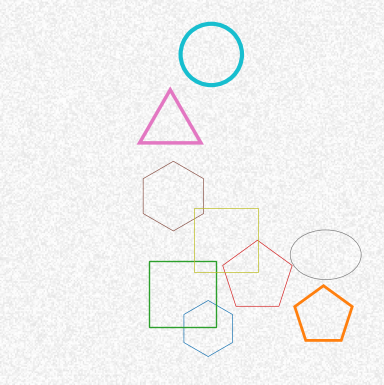[{"shape": "hexagon", "thickness": 0.5, "radius": 0.36, "center": [0.541, 0.147]}, {"shape": "pentagon", "thickness": 2, "radius": 0.39, "center": [0.84, 0.179]}, {"shape": "square", "thickness": 1, "radius": 0.43, "center": [0.474, 0.236]}, {"shape": "pentagon", "thickness": 0.5, "radius": 0.47, "center": [0.669, 0.281]}, {"shape": "hexagon", "thickness": 0.5, "radius": 0.45, "center": [0.45, 0.491]}, {"shape": "triangle", "thickness": 2.5, "radius": 0.46, "center": [0.442, 0.675]}, {"shape": "oval", "thickness": 0.5, "radius": 0.46, "center": [0.846, 0.338]}, {"shape": "square", "thickness": 0.5, "radius": 0.41, "center": [0.587, 0.377]}, {"shape": "circle", "thickness": 3, "radius": 0.4, "center": [0.549, 0.859]}]